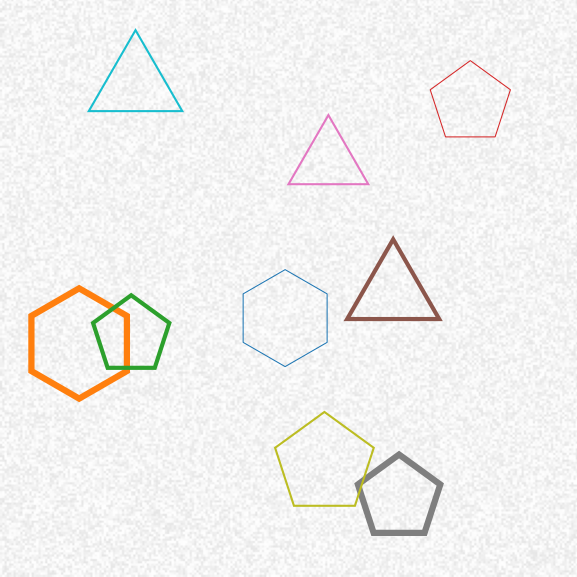[{"shape": "hexagon", "thickness": 0.5, "radius": 0.42, "center": [0.494, 0.448]}, {"shape": "hexagon", "thickness": 3, "radius": 0.48, "center": [0.137, 0.404]}, {"shape": "pentagon", "thickness": 2, "radius": 0.35, "center": [0.227, 0.418]}, {"shape": "pentagon", "thickness": 0.5, "radius": 0.37, "center": [0.814, 0.821]}, {"shape": "triangle", "thickness": 2, "radius": 0.46, "center": [0.681, 0.493]}, {"shape": "triangle", "thickness": 1, "radius": 0.4, "center": [0.569, 0.72]}, {"shape": "pentagon", "thickness": 3, "radius": 0.37, "center": [0.691, 0.137]}, {"shape": "pentagon", "thickness": 1, "radius": 0.45, "center": [0.562, 0.196]}, {"shape": "triangle", "thickness": 1, "radius": 0.47, "center": [0.235, 0.853]}]